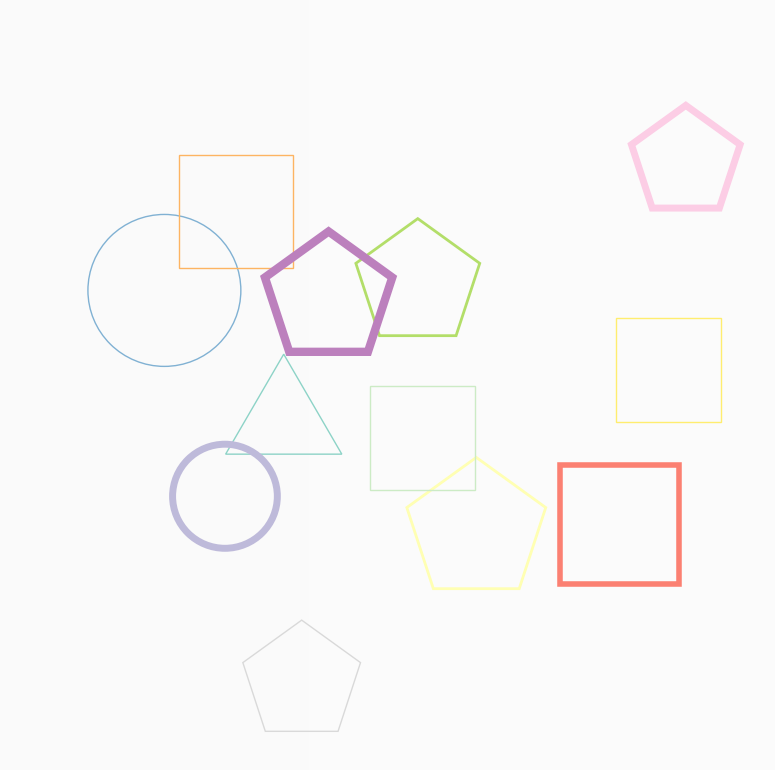[{"shape": "triangle", "thickness": 0.5, "radius": 0.43, "center": [0.366, 0.453]}, {"shape": "pentagon", "thickness": 1, "radius": 0.47, "center": [0.615, 0.312]}, {"shape": "circle", "thickness": 2.5, "radius": 0.34, "center": [0.29, 0.356]}, {"shape": "square", "thickness": 2, "radius": 0.38, "center": [0.8, 0.319]}, {"shape": "circle", "thickness": 0.5, "radius": 0.49, "center": [0.212, 0.623]}, {"shape": "square", "thickness": 0.5, "radius": 0.37, "center": [0.304, 0.725]}, {"shape": "pentagon", "thickness": 1, "radius": 0.42, "center": [0.539, 0.632]}, {"shape": "pentagon", "thickness": 2.5, "radius": 0.37, "center": [0.885, 0.789]}, {"shape": "pentagon", "thickness": 0.5, "radius": 0.4, "center": [0.389, 0.115]}, {"shape": "pentagon", "thickness": 3, "radius": 0.43, "center": [0.424, 0.613]}, {"shape": "square", "thickness": 0.5, "radius": 0.34, "center": [0.545, 0.431]}, {"shape": "square", "thickness": 0.5, "radius": 0.34, "center": [0.862, 0.519]}]